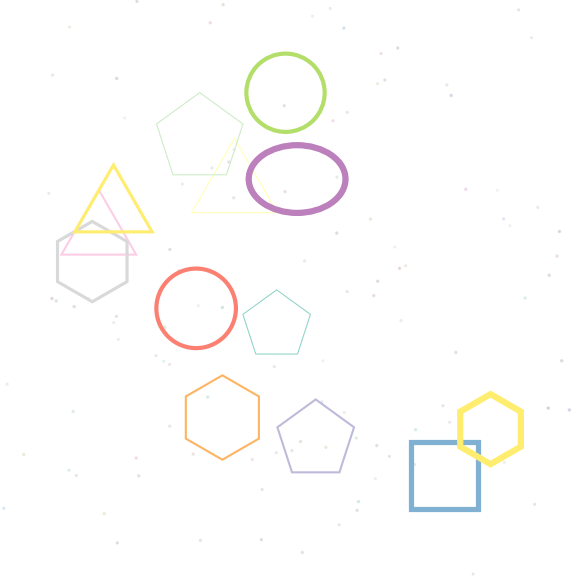[{"shape": "pentagon", "thickness": 0.5, "radius": 0.31, "center": [0.479, 0.436]}, {"shape": "triangle", "thickness": 0.5, "radius": 0.43, "center": [0.406, 0.674]}, {"shape": "pentagon", "thickness": 1, "radius": 0.35, "center": [0.547, 0.238]}, {"shape": "circle", "thickness": 2, "radius": 0.34, "center": [0.34, 0.465]}, {"shape": "square", "thickness": 2.5, "radius": 0.29, "center": [0.77, 0.176]}, {"shape": "hexagon", "thickness": 1, "radius": 0.37, "center": [0.385, 0.276]}, {"shape": "circle", "thickness": 2, "radius": 0.34, "center": [0.494, 0.839]}, {"shape": "triangle", "thickness": 1, "radius": 0.37, "center": [0.171, 0.596]}, {"shape": "hexagon", "thickness": 1.5, "radius": 0.35, "center": [0.16, 0.546]}, {"shape": "oval", "thickness": 3, "radius": 0.42, "center": [0.514, 0.689]}, {"shape": "pentagon", "thickness": 0.5, "radius": 0.39, "center": [0.346, 0.76]}, {"shape": "hexagon", "thickness": 3, "radius": 0.3, "center": [0.849, 0.256]}, {"shape": "triangle", "thickness": 1.5, "radius": 0.39, "center": [0.197, 0.636]}]